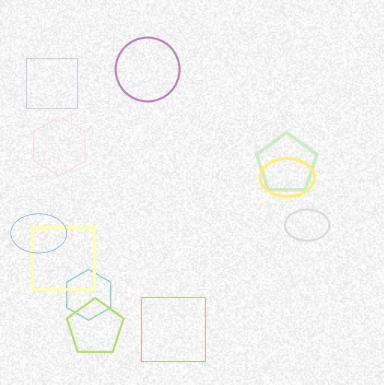[{"shape": "hexagon", "thickness": 1, "radius": 0.33, "center": [0.23, 0.234]}, {"shape": "square", "thickness": 2, "radius": 0.4, "center": [0.163, 0.329]}, {"shape": "square", "thickness": 0.5, "radius": 0.33, "center": [0.134, 0.784]}, {"shape": "square", "thickness": 0.5, "radius": 0.41, "center": [0.45, 0.145]}, {"shape": "oval", "thickness": 0.5, "radius": 0.36, "center": [0.101, 0.394]}, {"shape": "pentagon", "thickness": 1.5, "radius": 0.39, "center": [0.247, 0.149]}, {"shape": "hexagon", "thickness": 0.5, "radius": 0.38, "center": [0.154, 0.62]}, {"shape": "oval", "thickness": 1.5, "radius": 0.29, "center": [0.798, 0.415]}, {"shape": "circle", "thickness": 1.5, "radius": 0.41, "center": [0.383, 0.819]}, {"shape": "pentagon", "thickness": 2.5, "radius": 0.41, "center": [0.745, 0.574]}, {"shape": "oval", "thickness": 2, "radius": 0.35, "center": [0.746, 0.539]}]